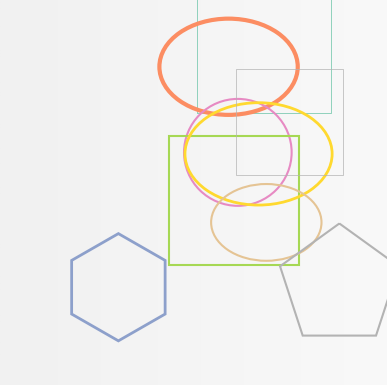[{"shape": "square", "thickness": 0.5, "radius": 0.86, "center": [0.68, 0.88]}, {"shape": "oval", "thickness": 3, "radius": 0.89, "center": [0.59, 0.827]}, {"shape": "hexagon", "thickness": 2, "radius": 0.7, "center": [0.306, 0.254]}, {"shape": "circle", "thickness": 1.5, "radius": 0.69, "center": [0.614, 0.604]}, {"shape": "square", "thickness": 1.5, "radius": 0.84, "center": [0.605, 0.479]}, {"shape": "oval", "thickness": 2, "radius": 0.95, "center": [0.667, 0.6]}, {"shape": "oval", "thickness": 1.5, "radius": 0.71, "center": [0.687, 0.422]}, {"shape": "square", "thickness": 0.5, "radius": 0.69, "center": [0.746, 0.682]}, {"shape": "pentagon", "thickness": 1.5, "radius": 0.8, "center": [0.876, 0.259]}]